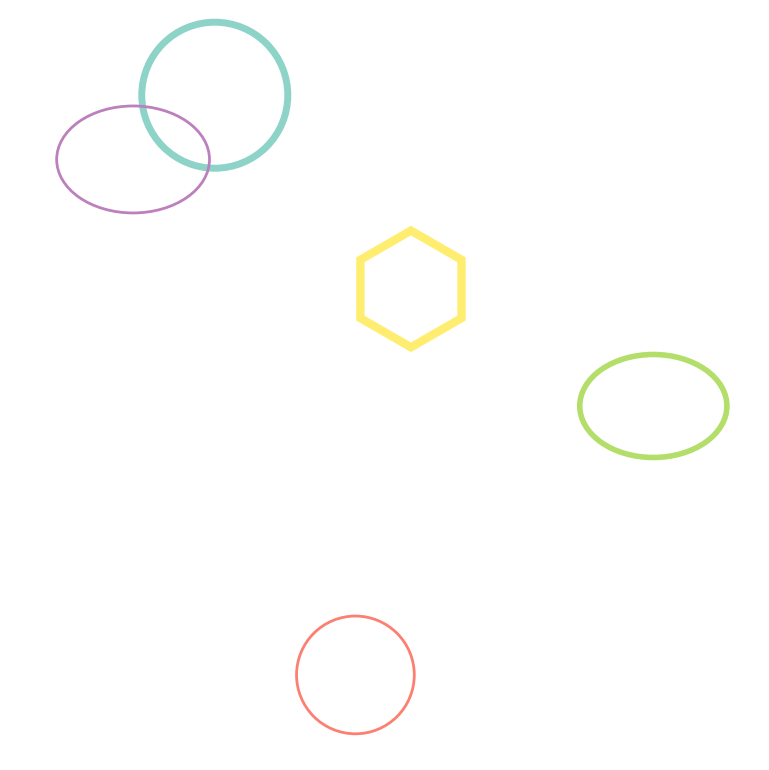[{"shape": "circle", "thickness": 2.5, "radius": 0.47, "center": [0.279, 0.876]}, {"shape": "circle", "thickness": 1, "radius": 0.38, "center": [0.462, 0.123]}, {"shape": "oval", "thickness": 2, "radius": 0.48, "center": [0.848, 0.473]}, {"shape": "oval", "thickness": 1, "radius": 0.5, "center": [0.173, 0.793]}, {"shape": "hexagon", "thickness": 3, "radius": 0.38, "center": [0.534, 0.625]}]